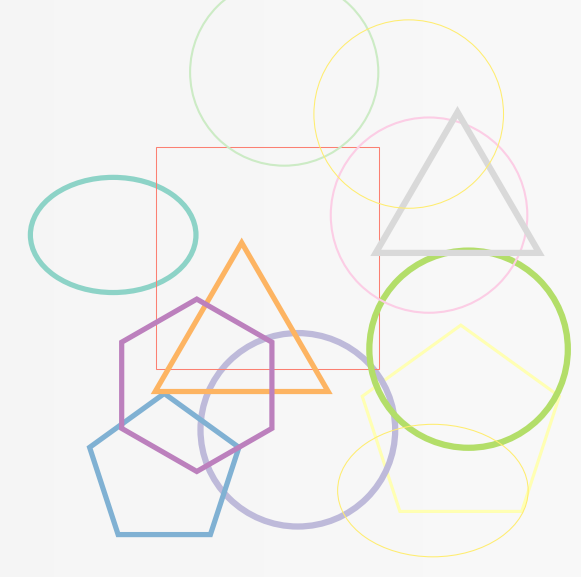[{"shape": "oval", "thickness": 2.5, "radius": 0.71, "center": [0.195, 0.592]}, {"shape": "pentagon", "thickness": 1.5, "radius": 0.89, "center": [0.793, 0.258]}, {"shape": "circle", "thickness": 3, "radius": 0.84, "center": [0.512, 0.255]}, {"shape": "square", "thickness": 0.5, "radius": 0.96, "center": [0.46, 0.552]}, {"shape": "pentagon", "thickness": 2.5, "radius": 0.68, "center": [0.283, 0.183]}, {"shape": "triangle", "thickness": 2.5, "radius": 0.86, "center": [0.416, 0.407]}, {"shape": "circle", "thickness": 3, "radius": 0.85, "center": [0.806, 0.394]}, {"shape": "circle", "thickness": 1, "radius": 0.85, "center": [0.738, 0.627]}, {"shape": "triangle", "thickness": 3, "radius": 0.81, "center": [0.787, 0.642]}, {"shape": "hexagon", "thickness": 2.5, "radius": 0.75, "center": [0.339, 0.332]}, {"shape": "circle", "thickness": 1, "radius": 0.81, "center": [0.489, 0.874]}, {"shape": "circle", "thickness": 0.5, "radius": 0.82, "center": [0.703, 0.802]}, {"shape": "oval", "thickness": 0.5, "radius": 0.82, "center": [0.745, 0.15]}]